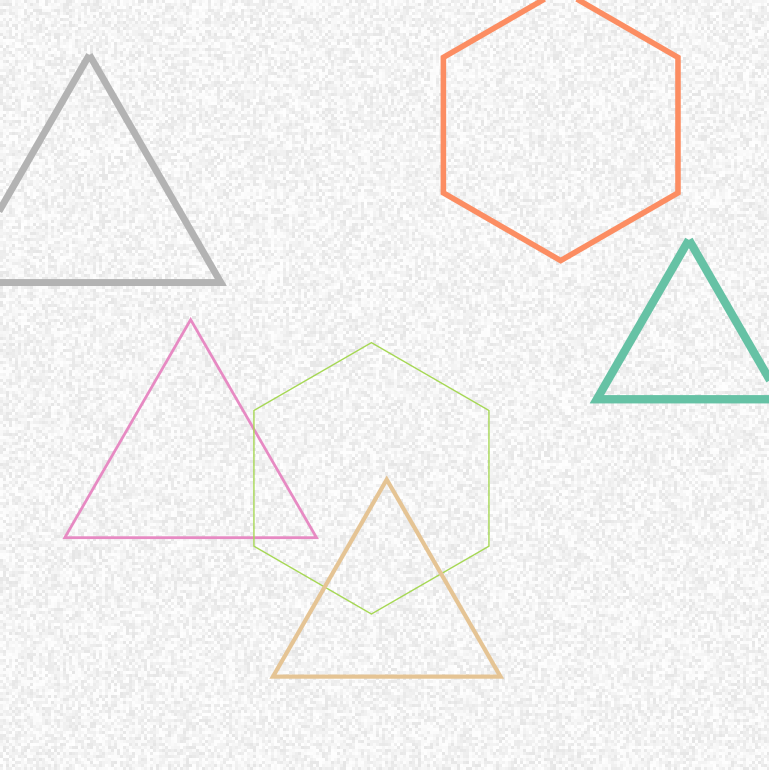[{"shape": "triangle", "thickness": 3, "radius": 0.69, "center": [0.895, 0.55]}, {"shape": "hexagon", "thickness": 2, "radius": 0.88, "center": [0.728, 0.837]}, {"shape": "triangle", "thickness": 1, "radius": 0.94, "center": [0.248, 0.396]}, {"shape": "hexagon", "thickness": 0.5, "radius": 0.88, "center": [0.482, 0.379]}, {"shape": "triangle", "thickness": 1.5, "radius": 0.85, "center": [0.502, 0.207]}, {"shape": "triangle", "thickness": 2.5, "radius": 0.99, "center": [0.116, 0.732]}]